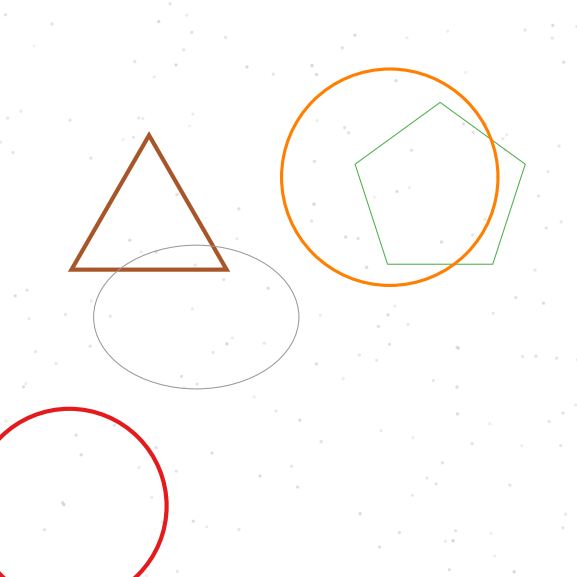[{"shape": "circle", "thickness": 2, "radius": 0.84, "center": [0.12, 0.123]}, {"shape": "pentagon", "thickness": 0.5, "radius": 0.77, "center": [0.762, 0.667]}, {"shape": "circle", "thickness": 1.5, "radius": 0.94, "center": [0.675, 0.692]}, {"shape": "triangle", "thickness": 2, "radius": 0.78, "center": [0.258, 0.61]}, {"shape": "oval", "thickness": 0.5, "radius": 0.89, "center": [0.34, 0.45]}]